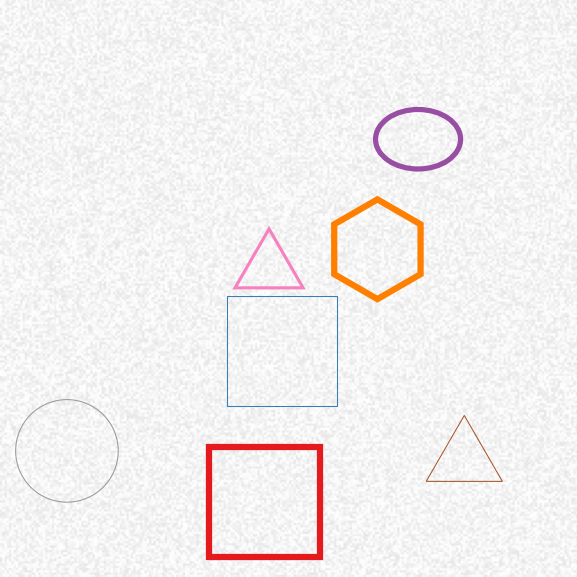[{"shape": "square", "thickness": 3, "radius": 0.48, "center": [0.458, 0.13]}, {"shape": "square", "thickness": 0.5, "radius": 0.48, "center": [0.488, 0.392]}, {"shape": "oval", "thickness": 2.5, "radius": 0.37, "center": [0.724, 0.758]}, {"shape": "hexagon", "thickness": 3, "radius": 0.43, "center": [0.653, 0.568]}, {"shape": "triangle", "thickness": 0.5, "radius": 0.38, "center": [0.804, 0.204]}, {"shape": "triangle", "thickness": 1.5, "radius": 0.34, "center": [0.466, 0.535]}, {"shape": "circle", "thickness": 0.5, "radius": 0.44, "center": [0.116, 0.218]}]